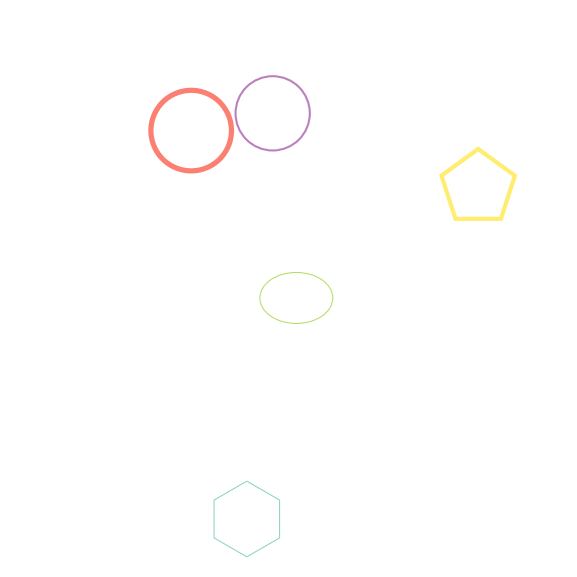[{"shape": "hexagon", "thickness": 0.5, "radius": 0.33, "center": [0.427, 0.1]}, {"shape": "circle", "thickness": 2.5, "radius": 0.35, "center": [0.331, 0.773]}, {"shape": "oval", "thickness": 0.5, "radius": 0.32, "center": [0.513, 0.483]}, {"shape": "circle", "thickness": 1, "radius": 0.32, "center": [0.472, 0.803]}, {"shape": "pentagon", "thickness": 2, "radius": 0.33, "center": [0.828, 0.674]}]